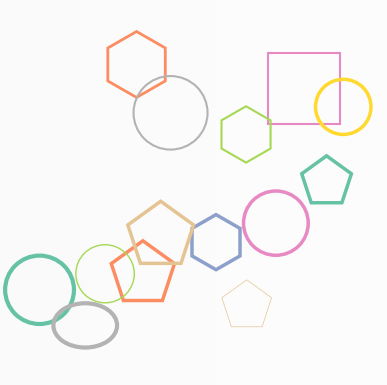[{"shape": "circle", "thickness": 3, "radius": 0.44, "center": [0.102, 0.247]}, {"shape": "pentagon", "thickness": 2.5, "radius": 0.34, "center": [0.843, 0.528]}, {"shape": "hexagon", "thickness": 2, "radius": 0.43, "center": [0.352, 0.833]}, {"shape": "pentagon", "thickness": 2.5, "radius": 0.43, "center": [0.369, 0.289]}, {"shape": "hexagon", "thickness": 2.5, "radius": 0.36, "center": [0.557, 0.371]}, {"shape": "square", "thickness": 1.5, "radius": 0.46, "center": [0.785, 0.77]}, {"shape": "circle", "thickness": 2.5, "radius": 0.42, "center": [0.712, 0.42]}, {"shape": "circle", "thickness": 1, "radius": 0.38, "center": [0.271, 0.289]}, {"shape": "hexagon", "thickness": 1.5, "radius": 0.37, "center": [0.635, 0.651]}, {"shape": "circle", "thickness": 2.5, "radius": 0.36, "center": [0.886, 0.722]}, {"shape": "pentagon", "thickness": 2.5, "radius": 0.45, "center": [0.415, 0.388]}, {"shape": "pentagon", "thickness": 0.5, "radius": 0.34, "center": [0.637, 0.206]}, {"shape": "circle", "thickness": 1.5, "radius": 0.48, "center": [0.44, 0.707]}, {"shape": "oval", "thickness": 3, "radius": 0.41, "center": [0.22, 0.155]}]